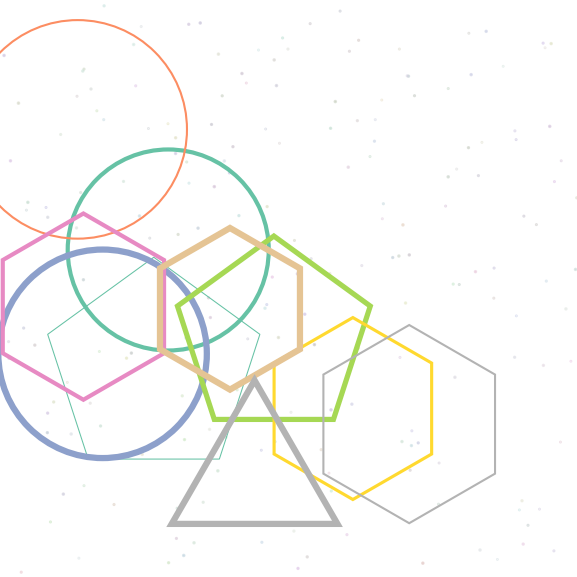[{"shape": "circle", "thickness": 2, "radius": 0.87, "center": [0.291, 0.566]}, {"shape": "pentagon", "thickness": 0.5, "radius": 0.97, "center": [0.266, 0.36]}, {"shape": "circle", "thickness": 1, "radius": 0.95, "center": [0.135, 0.775]}, {"shape": "circle", "thickness": 3, "radius": 0.9, "center": [0.178, 0.386]}, {"shape": "hexagon", "thickness": 2, "radius": 0.81, "center": [0.144, 0.468]}, {"shape": "pentagon", "thickness": 2.5, "radius": 0.88, "center": [0.474, 0.415]}, {"shape": "hexagon", "thickness": 1.5, "radius": 0.79, "center": [0.611, 0.292]}, {"shape": "hexagon", "thickness": 3, "radius": 0.7, "center": [0.398, 0.464]}, {"shape": "hexagon", "thickness": 1, "radius": 0.86, "center": [0.709, 0.265]}, {"shape": "triangle", "thickness": 3, "radius": 0.83, "center": [0.441, 0.175]}]